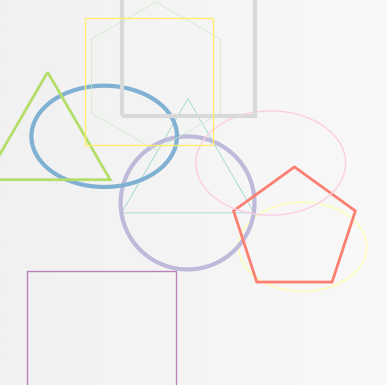[{"shape": "triangle", "thickness": 0.5, "radius": 0.99, "center": [0.485, 0.546]}, {"shape": "oval", "thickness": 1, "radius": 0.83, "center": [0.781, 0.359]}, {"shape": "circle", "thickness": 3, "radius": 0.86, "center": [0.484, 0.473]}, {"shape": "pentagon", "thickness": 2, "radius": 0.83, "center": [0.76, 0.401]}, {"shape": "oval", "thickness": 3, "radius": 0.94, "center": [0.269, 0.646]}, {"shape": "triangle", "thickness": 2, "radius": 0.93, "center": [0.123, 0.626]}, {"shape": "oval", "thickness": 1, "radius": 0.97, "center": [0.699, 0.577]}, {"shape": "square", "thickness": 3, "radius": 0.86, "center": [0.487, 0.871]}, {"shape": "square", "thickness": 1, "radius": 0.96, "center": [0.261, 0.105]}, {"shape": "hexagon", "thickness": 0.5, "radius": 0.96, "center": [0.402, 0.802]}, {"shape": "square", "thickness": 1, "radius": 0.83, "center": [0.384, 0.789]}]